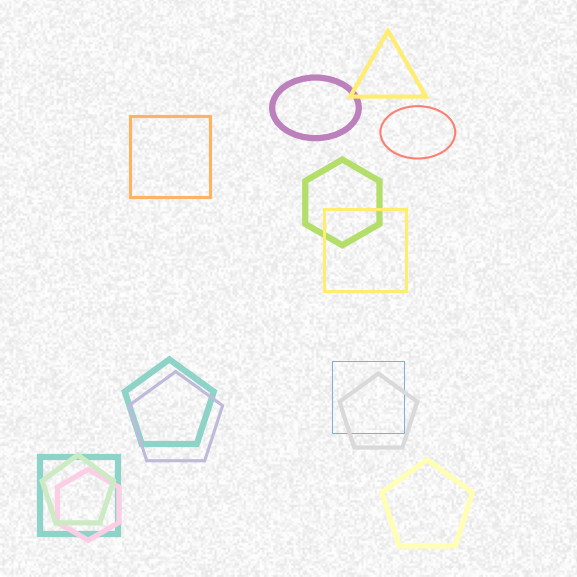[{"shape": "square", "thickness": 3, "radius": 0.34, "center": [0.137, 0.141]}, {"shape": "pentagon", "thickness": 3, "radius": 0.4, "center": [0.293, 0.296]}, {"shape": "pentagon", "thickness": 2.5, "radius": 0.41, "center": [0.74, 0.121]}, {"shape": "pentagon", "thickness": 1.5, "radius": 0.43, "center": [0.304, 0.27]}, {"shape": "oval", "thickness": 1, "radius": 0.32, "center": [0.724, 0.77]}, {"shape": "square", "thickness": 0.5, "radius": 0.31, "center": [0.637, 0.312]}, {"shape": "square", "thickness": 1.5, "radius": 0.35, "center": [0.294, 0.728]}, {"shape": "hexagon", "thickness": 3, "radius": 0.37, "center": [0.593, 0.649]}, {"shape": "hexagon", "thickness": 2.5, "radius": 0.31, "center": [0.153, 0.125]}, {"shape": "pentagon", "thickness": 2, "radius": 0.35, "center": [0.655, 0.282]}, {"shape": "oval", "thickness": 3, "radius": 0.37, "center": [0.546, 0.812]}, {"shape": "pentagon", "thickness": 2.5, "radius": 0.32, "center": [0.135, 0.146]}, {"shape": "triangle", "thickness": 2, "radius": 0.38, "center": [0.672, 0.87]}, {"shape": "square", "thickness": 1.5, "radius": 0.36, "center": [0.632, 0.566]}]